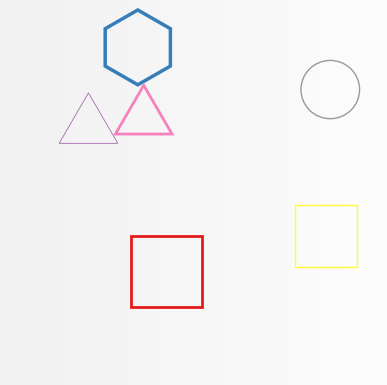[{"shape": "square", "thickness": 2, "radius": 0.46, "center": [0.429, 0.296]}, {"shape": "hexagon", "thickness": 2.5, "radius": 0.49, "center": [0.356, 0.877]}, {"shape": "triangle", "thickness": 0.5, "radius": 0.44, "center": [0.228, 0.671]}, {"shape": "square", "thickness": 1, "radius": 0.4, "center": [0.84, 0.387]}, {"shape": "triangle", "thickness": 2, "radius": 0.42, "center": [0.371, 0.694]}, {"shape": "circle", "thickness": 1, "radius": 0.38, "center": [0.852, 0.767]}]